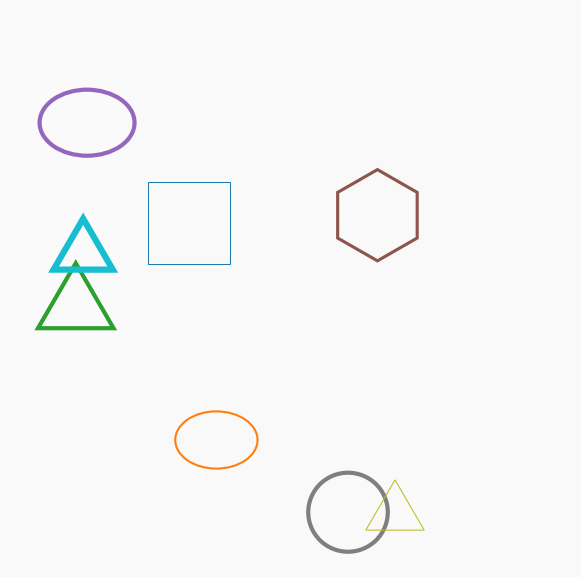[{"shape": "square", "thickness": 0.5, "radius": 0.35, "center": [0.325, 0.614]}, {"shape": "oval", "thickness": 1, "radius": 0.35, "center": [0.372, 0.237]}, {"shape": "triangle", "thickness": 2, "radius": 0.38, "center": [0.13, 0.468]}, {"shape": "oval", "thickness": 2, "radius": 0.41, "center": [0.15, 0.787]}, {"shape": "hexagon", "thickness": 1.5, "radius": 0.39, "center": [0.649, 0.626]}, {"shape": "circle", "thickness": 2, "radius": 0.34, "center": [0.599, 0.112]}, {"shape": "triangle", "thickness": 0.5, "radius": 0.29, "center": [0.68, 0.11]}, {"shape": "triangle", "thickness": 3, "radius": 0.29, "center": [0.143, 0.562]}]